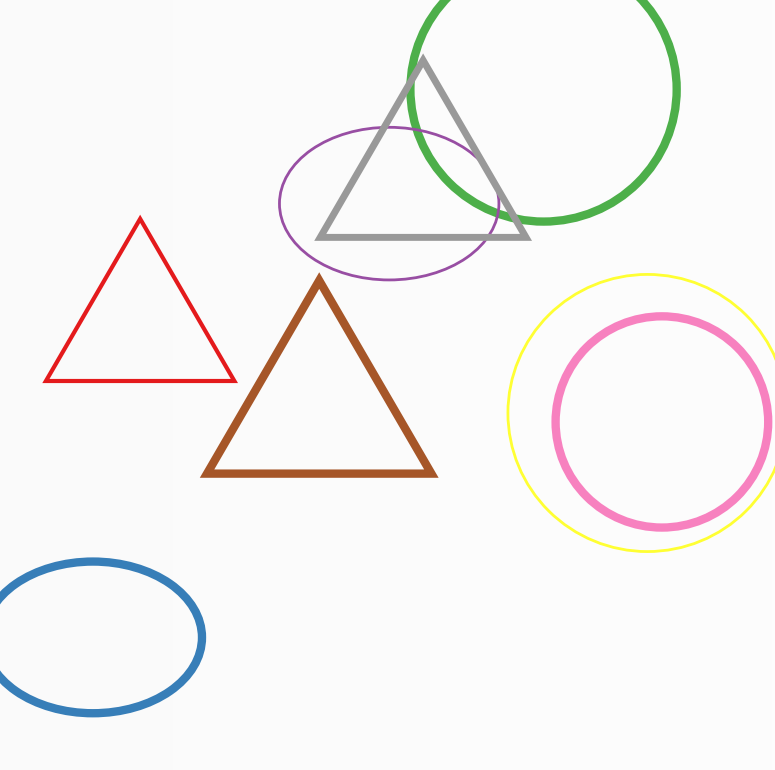[{"shape": "triangle", "thickness": 1.5, "radius": 0.7, "center": [0.181, 0.575]}, {"shape": "oval", "thickness": 3, "radius": 0.7, "center": [0.12, 0.172]}, {"shape": "circle", "thickness": 3, "radius": 0.86, "center": [0.701, 0.884]}, {"shape": "oval", "thickness": 1, "radius": 0.71, "center": [0.502, 0.736]}, {"shape": "circle", "thickness": 1, "radius": 0.9, "center": [0.835, 0.464]}, {"shape": "triangle", "thickness": 3, "radius": 0.84, "center": [0.412, 0.468]}, {"shape": "circle", "thickness": 3, "radius": 0.69, "center": [0.854, 0.452]}, {"shape": "triangle", "thickness": 2.5, "radius": 0.77, "center": [0.546, 0.768]}]